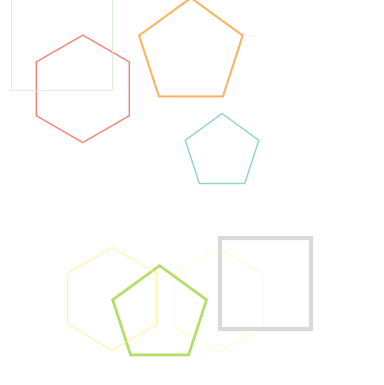[{"shape": "pentagon", "thickness": 1, "radius": 0.5, "center": [0.577, 0.605]}, {"shape": "hexagon", "thickness": 0.5, "radius": 0.68, "center": [0.568, 0.22]}, {"shape": "hexagon", "thickness": 1, "radius": 0.7, "center": [0.215, 0.769]}, {"shape": "pentagon", "thickness": 1.5, "radius": 0.71, "center": [0.496, 0.864]}, {"shape": "pentagon", "thickness": 2, "radius": 0.64, "center": [0.415, 0.182]}, {"shape": "square", "thickness": 3, "radius": 0.59, "center": [0.689, 0.264]}, {"shape": "square", "thickness": 0.5, "radius": 0.66, "center": [0.159, 0.898]}, {"shape": "hexagon", "thickness": 0.5, "radius": 0.67, "center": [0.292, 0.224]}]